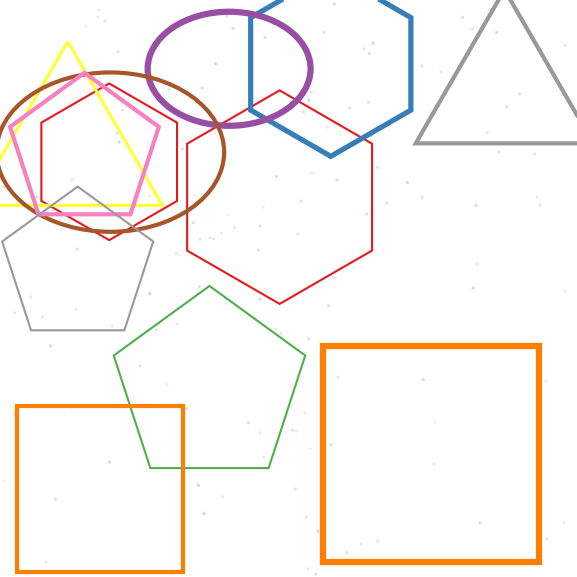[{"shape": "hexagon", "thickness": 1, "radius": 0.68, "center": [0.189, 0.719]}, {"shape": "hexagon", "thickness": 1, "radius": 0.92, "center": [0.484, 0.658]}, {"shape": "hexagon", "thickness": 2.5, "radius": 0.8, "center": [0.573, 0.889]}, {"shape": "pentagon", "thickness": 1, "radius": 0.87, "center": [0.363, 0.33]}, {"shape": "oval", "thickness": 3, "radius": 0.71, "center": [0.397, 0.88]}, {"shape": "square", "thickness": 3, "radius": 0.93, "center": [0.746, 0.213]}, {"shape": "square", "thickness": 2, "radius": 0.72, "center": [0.173, 0.152]}, {"shape": "triangle", "thickness": 1.5, "radius": 0.94, "center": [0.117, 0.738]}, {"shape": "oval", "thickness": 2, "radius": 0.99, "center": [0.191, 0.736]}, {"shape": "pentagon", "thickness": 2, "radius": 0.68, "center": [0.146, 0.738]}, {"shape": "triangle", "thickness": 2, "radius": 0.89, "center": [0.874, 0.84]}, {"shape": "pentagon", "thickness": 1, "radius": 0.69, "center": [0.135, 0.538]}]